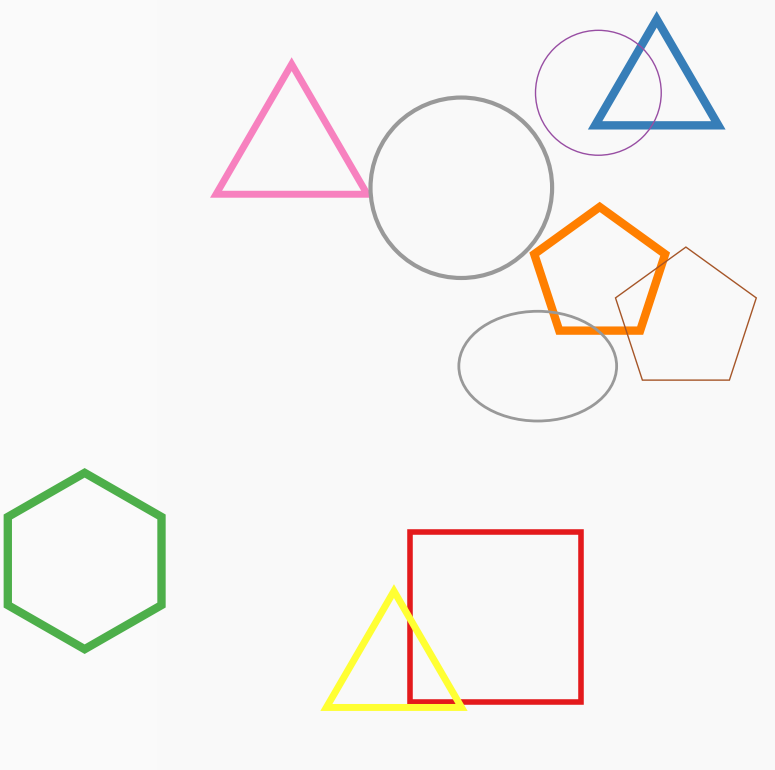[{"shape": "square", "thickness": 2, "radius": 0.55, "center": [0.639, 0.199]}, {"shape": "triangle", "thickness": 3, "radius": 0.46, "center": [0.847, 0.883]}, {"shape": "hexagon", "thickness": 3, "radius": 0.57, "center": [0.109, 0.271]}, {"shape": "circle", "thickness": 0.5, "radius": 0.41, "center": [0.772, 0.88]}, {"shape": "pentagon", "thickness": 3, "radius": 0.44, "center": [0.774, 0.642]}, {"shape": "triangle", "thickness": 2.5, "radius": 0.5, "center": [0.508, 0.132]}, {"shape": "pentagon", "thickness": 0.5, "radius": 0.48, "center": [0.885, 0.584]}, {"shape": "triangle", "thickness": 2.5, "radius": 0.56, "center": [0.376, 0.804]}, {"shape": "oval", "thickness": 1, "radius": 0.51, "center": [0.694, 0.524]}, {"shape": "circle", "thickness": 1.5, "radius": 0.59, "center": [0.595, 0.756]}]